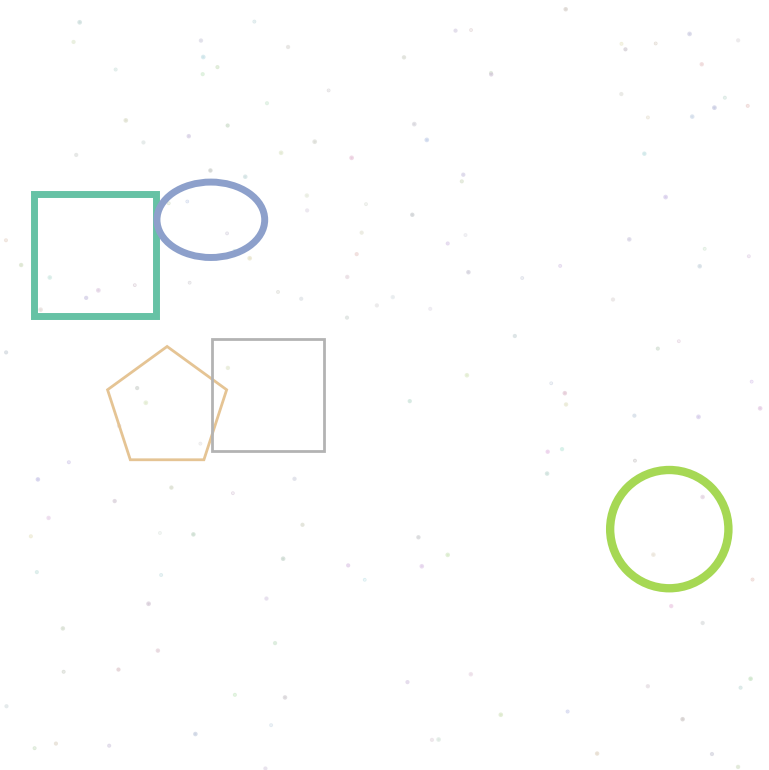[{"shape": "square", "thickness": 2.5, "radius": 0.4, "center": [0.123, 0.669]}, {"shape": "oval", "thickness": 2.5, "radius": 0.35, "center": [0.274, 0.715]}, {"shape": "circle", "thickness": 3, "radius": 0.38, "center": [0.869, 0.313]}, {"shape": "pentagon", "thickness": 1, "radius": 0.41, "center": [0.217, 0.469]}, {"shape": "square", "thickness": 1, "radius": 0.36, "center": [0.348, 0.487]}]